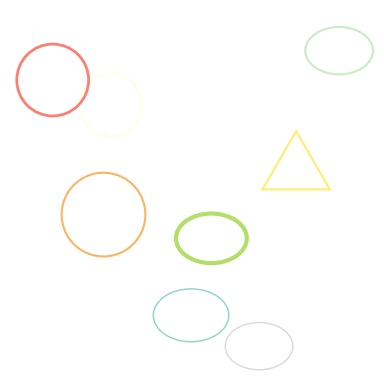[{"shape": "oval", "thickness": 1, "radius": 0.49, "center": [0.496, 0.181]}, {"shape": "circle", "thickness": 0.5, "radius": 0.41, "center": [0.287, 0.727]}, {"shape": "circle", "thickness": 2, "radius": 0.47, "center": [0.137, 0.792]}, {"shape": "circle", "thickness": 1.5, "radius": 0.54, "center": [0.269, 0.443]}, {"shape": "oval", "thickness": 3, "radius": 0.46, "center": [0.549, 0.381]}, {"shape": "oval", "thickness": 1, "radius": 0.44, "center": [0.673, 0.101]}, {"shape": "oval", "thickness": 1.5, "radius": 0.44, "center": [0.881, 0.868]}, {"shape": "triangle", "thickness": 1.5, "radius": 0.51, "center": [0.769, 0.559]}]